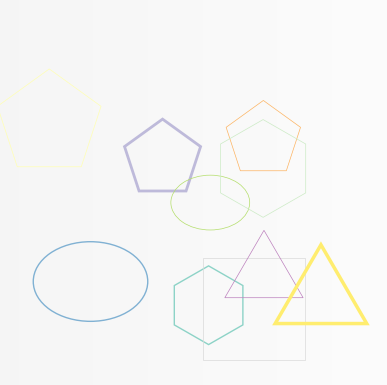[{"shape": "hexagon", "thickness": 1, "radius": 0.51, "center": [0.538, 0.207]}, {"shape": "pentagon", "thickness": 0.5, "radius": 0.7, "center": [0.127, 0.68]}, {"shape": "pentagon", "thickness": 2, "radius": 0.52, "center": [0.419, 0.587]}, {"shape": "oval", "thickness": 1, "radius": 0.74, "center": [0.234, 0.269]}, {"shape": "pentagon", "thickness": 0.5, "radius": 0.5, "center": [0.68, 0.638]}, {"shape": "oval", "thickness": 0.5, "radius": 0.51, "center": [0.543, 0.474]}, {"shape": "square", "thickness": 0.5, "radius": 0.66, "center": [0.656, 0.197]}, {"shape": "triangle", "thickness": 0.5, "radius": 0.58, "center": [0.681, 0.285]}, {"shape": "hexagon", "thickness": 0.5, "radius": 0.63, "center": [0.679, 0.562]}, {"shape": "triangle", "thickness": 2.5, "radius": 0.68, "center": [0.828, 0.228]}]